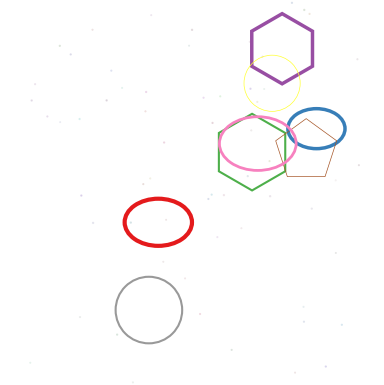[{"shape": "oval", "thickness": 3, "radius": 0.44, "center": [0.411, 0.423]}, {"shape": "oval", "thickness": 2.5, "radius": 0.37, "center": [0.822, 0.666]}, {"shape": "hexagon", "thickness": 1.5, "radius": 0.5, "center": [0.655, 0.605]}, {"shape": "hexagon", "thickness": 2.5, "radius": 0.46, "center": [0.733, 0.873]}, {"shape": "circle", "thickness": 0.5, "radius": 0.36, "center": [0.707, 0.784]}, {"shape": "pentagon", "thickness": 0.5, "radius": 0.42, "center": [0.795, 0.609]}, {"shape": "oval", "thickness": 2, "radius": 0.5, "center": [0.67, 0.627]}, {"shape": "circle", "thickness": 1.5, "radius": 0.43, "center": [0.387, 0.195]}]